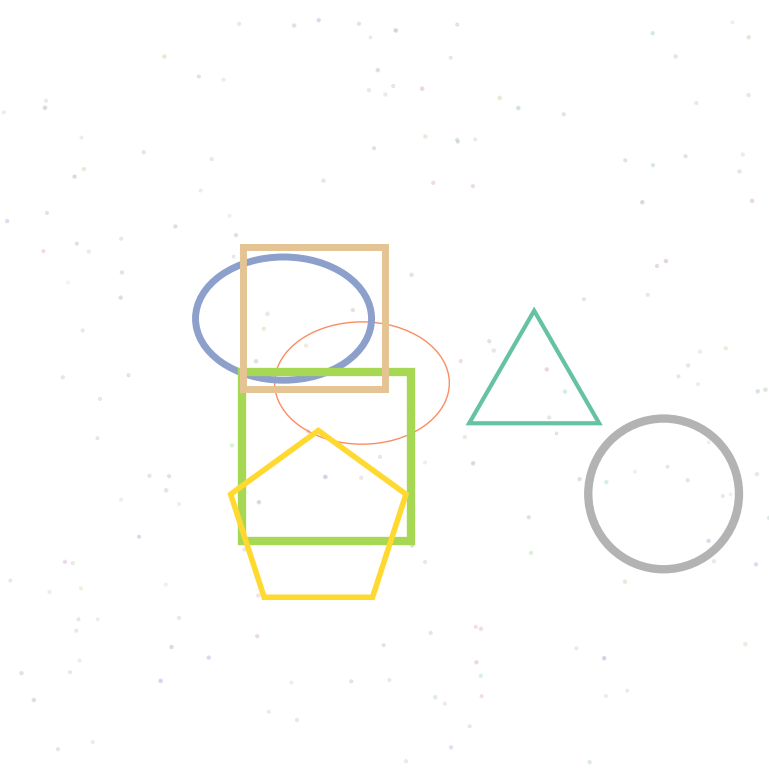[{"shape": "triangle", "thickness": 1.5, "radius": 0.49, "center": [0.694, 0.499]}, {"shape": "oval", "thickness": 0.5, "radius": 0.57, "center": [0.47, 0.503]}, {"shape": "oval", "thickness": 2.5, "radius": 0.57, "center": [0.368, 0.586]}, {"shape": "square", "thickness": 3, "radius": 0.55, "center": [0.424, 0.407]}, {"shape": "pentagon", "thickness": 2, "radius": 0.6, "center": [0.413, 0.321]}, {"shape": "square", "thickness": 2.5, "radius": 0.46, "center": [0.408, 0.587]}, {"shape": "circle", "thickness": 3, "radius": 0.49, "center": [0.862, 0.359]}]